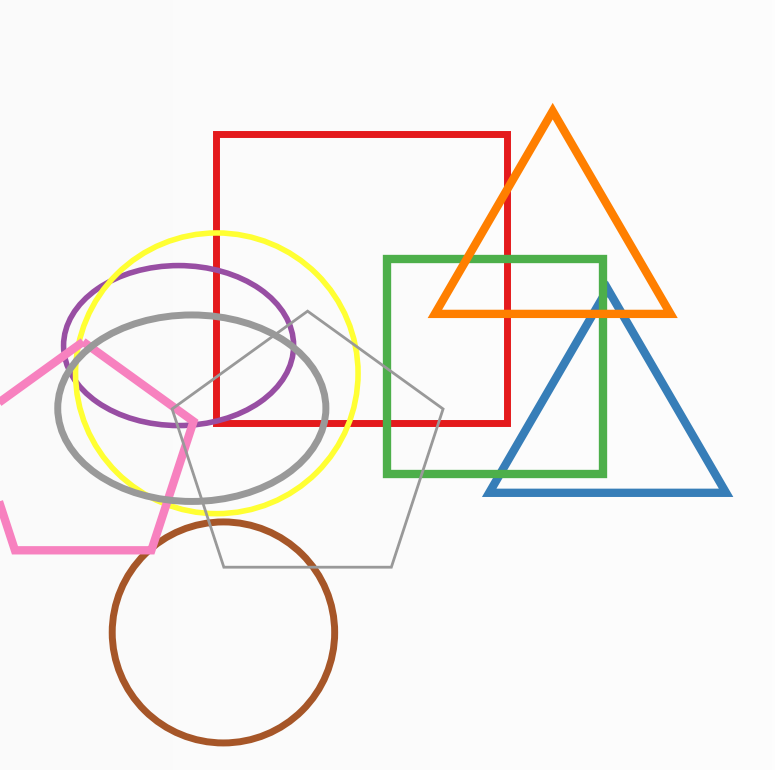[{"shape": "square", "thickness": 2.5, "radius": 0.94, "center": [0.467, 0.638]}, {"shape": "triangle", "thickness": 3, "radius": 0.88, "center": [0.784, 0.448]}, {"shape": "square", "thickness": 3, "radius": 0.7, "center": [0.639, 0.524]}, {"shape": "oval", "thickness": 2, "radius": 0.74, "center": [0.23, 0.551]}, {"shape": "triangle", "thickness": 3, "radius": 0.88, "center": [0.713, 0.68]}, {"shape": "circle", "thickness": 2, "radius": 0.91, "center": [0.28, 0.515]}, {"shape": "circle", "thickness": 2.5, "radius": 0.72, "center": [0.288, 0.179]}, {"shape": "pentagon", "thickness": 3, "radius": 0.75, "center": [0.107, 0.406]}, {"shape": "pentagon", "thickness": 1, "radius": 0.92, "center": [0.397, 0.412]}, {"shape": "oval", "thickness": 2.5, "radius": 0.86, "center": [0.247, 0.47]}]